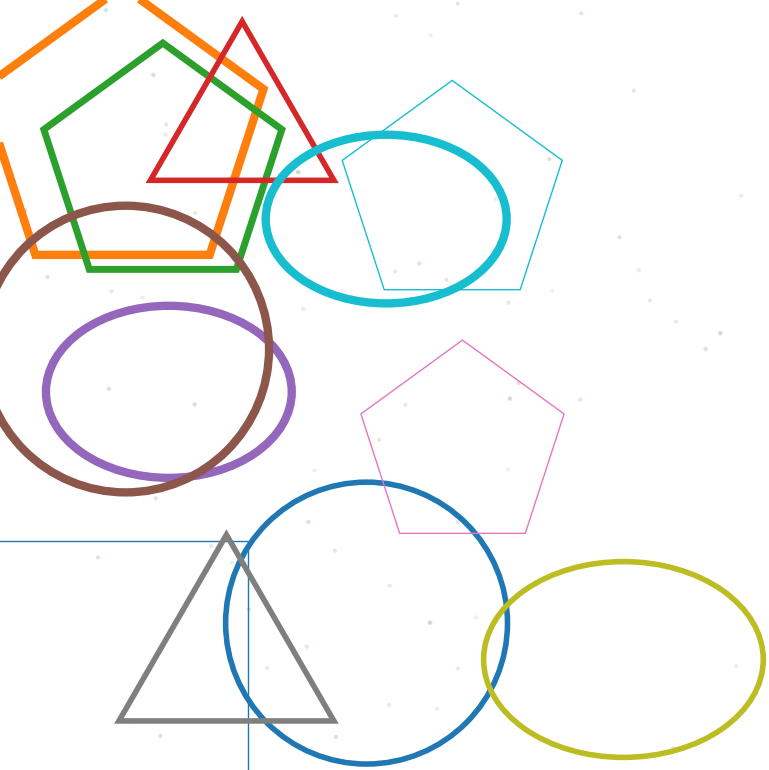[{"shape": "circle", "thickness": 2, "radius": 0.92, "center": [0.476, 0.191]}, {"shape": "square", "thickness": 0.5, "radius": 0.89, "center": [0.144, 0.119]}, {"shape": "pentagon", "thickness": 3, "radius": 0.96, "center": [0.159, 0.825]}, {"shape": "pentagon", "thickness": 2.5, "radius": 0.81, "center": [0.211, 0.782]}, {"shape": "triangle", "thickness": 2, "radius": 0.69, "center": [0.314, 0.835]}, {"shape": "oval", "thickness": 3, "radius": 0.8, "center": [0.219, 0.491]}, {"shape": "circle", "thickness": 3, "radius": 0.93, "center": [0.163, 0.547]}, {"shape": "pentagon", "thickness": 0.5, "radius": 0.69, "center": [0.601, 0.42]}, {"shape": "triangle", "thickness": 2, "radius": 0.81, "center": [0.294, 0.144]}, {"shape": "oval", "thickness": 2, "radius": 0.91, "center": [0.81, 0.144]}, {"shape": "oval", "thickness": 3, "radius": 0.78, "center": [0.502, 0.716]}, {"shape": "pentagon", "thickness": 0.5, "radius": 0.75, "center": [0.587, 0.745]}]